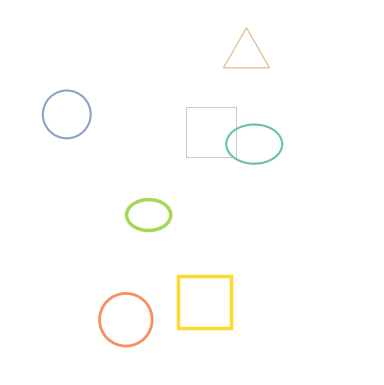[{"shape": "oval", "thickness": 1.5, "radius": 0.36, "center": [0.66, 0.626]}, {"shape": "circle", "thickness": 2, "radius": 0.34, "center": [0.327, 0.17]}, {"shape": "circle", "thickness": 1.5, "radius": 0.31, "center": [0.173, 0.703]}, {"shape": "oval", "thickness": 2.5, "radius": 0.29, "center": [0.386, 0.441]}, {"shape": "square", "thickness": 2.5, "radius": 0.34, "center": [0.531, 0.216]}, {"shape": "triangle", "thickness": 1, "radius": 0.35, "center": [0.64, 0.859]}, {"shape": "square", "thickness": 0.5, "radius": 0.33, "center": [0.547, 0.657]}]